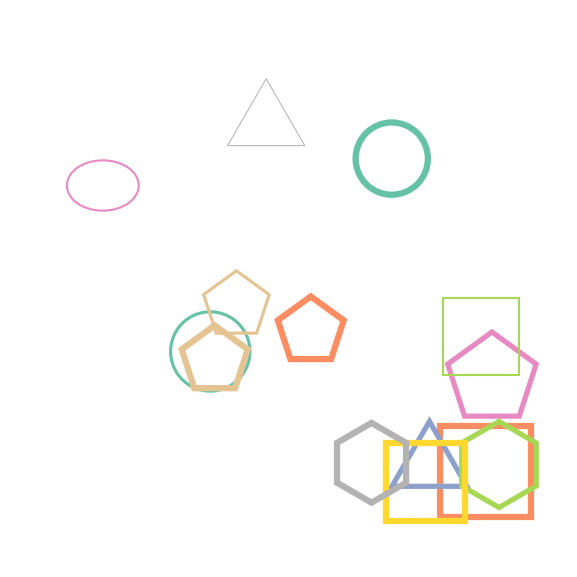[{"shape": "circle", "thickness": 1.5, "radius": 0.34, "center": [0.364, 0.391]}, {"shape": "circle", "thickness": 3, "radius": 0.31, "center": [0.678, 0.725]}, {"shape": "square", "thickness": 3, "radius": 0.39, "center": [0.841, 0.183]}, {"shape": "pentagon", "thickness": 3, "radius": 0.3, "center": [0.538, 0.426]}, {"shape": "triangle", "thickness": 2.5, "radius": 0.37, "center": [0.744, 0.195]}, {"shape": "pentagon", "thickness": 2.5, "radius": 0.4, "center": [0.852, 0.344]}, {"shape": "oval", "thickness": 1, "radius": 0.31, "center": [0.178, 0.678]}, {"shape": "square", "thickness": 1, "radius": 0.33, "center": [0.833, 0.416]}, {"shape": "hexagon", "thickness": 2.5, "radius": 0.37, "center": [0.864, 0.195]}, {"shape": "square", "thickness": 3, "radius": 0.34, "center": [0.737, 0.164]}, {"shape": "pentagon", "thickness": 1.5, "radius": 0.3, "center": [0.409, 0.471]}, {"shape": "pentagon", "thickness": 3, "radius": 0.3, "center": [0.372, 0.376]}, {"shape": "hexagon", "thickness": 3, "radius": 0.35, "center": [0.643, 0.198]}, {"shape": "triangle", "thickness": 0.5, "radius": 0.39, "center": [0.461, 0.786]}]